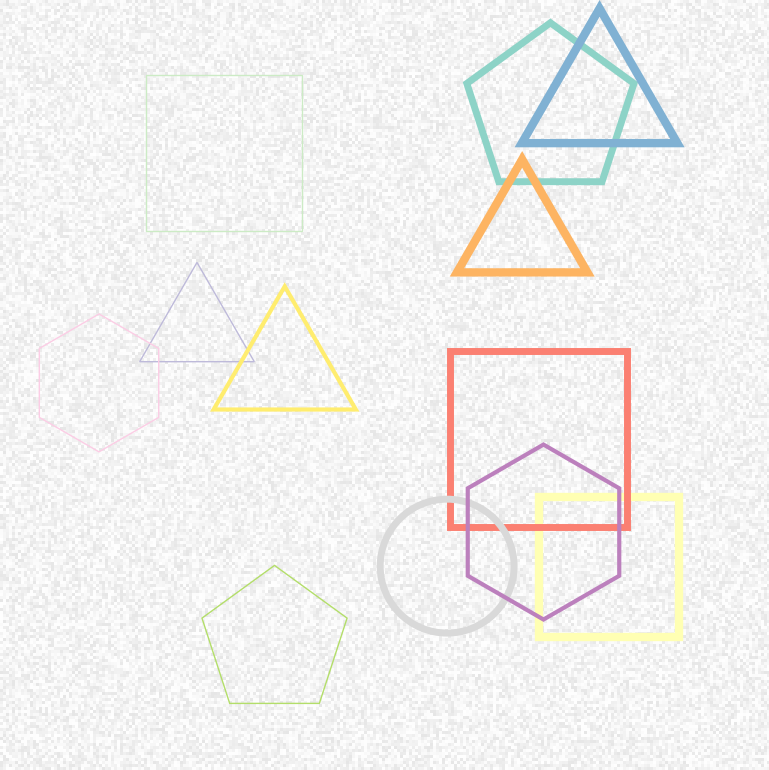[{"shape": "pentagon", "thickness": 2.5, "radius": 0.57, "center": [0.715, 0.856]}, {"shape": "square", "thickness": 3, "radius": 0.45, "center": [0.791, 0.263]}, {"shape": "triangle", "thickness": 0.5, "radius": 0.43, "center": [0.256, 0.573]}, {"shape": "square", "thickness": 2.5, "radius": 0.57, "center": [0.699, 0.43]}, {"shape": "triangle", "thickness": 3, "radius": 0.58, "center": [0.779, 0.872]}, {"shape": "triangle", "thickness": 3, "radius": 0.49, "center": [0.678, 0.695]}, {"shape": "pentagon", "thickness": 0.5, "radius": 0.5, "center": [0.357, 0.167]}, {"shape": "hexagon", "thickness": 0.5, "radius": 0.45, "center": [0.129, 0.503]}, {"shape": "circle", "thickness": 2.5, "radius": 0.43, "center": [0.581, 0.265]}, {"shape": "hexagon", "thickness": 1.5, "radius": 0.57, "center": [0.706, 0.309]}, {"shape": "square", "thickness": 0.5, "radius": 0.51, "center": [0.291, 0.802]}, {"shape": "triangle", "thickness": 1.5, "radius": 0.53, "center": [0.37, 0.521]}]